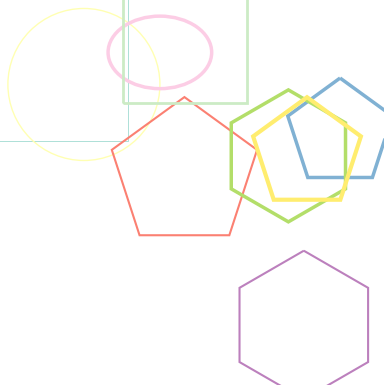[{"shape": "square", "thickness": 0.5, "radius": 0.95, "center": [0.142, 0.824]}, {"shape": "circle", "thickness": 1, "radius": 0.99, "center": [0.218, 0.781]}, {"shape": "pentagon", "thickness": 1.5, "radius": 0.99, "center": [0.479, 0.549]}, {"shape": "pentagon", "thickness": 2.5, "radius": 0.71, "center": [0.883, 0.655]}, {"shape": "hexagon", "thickness": 2.5, "radius": 0.86, "center": [0.749, 0.595]}, {"shape": "oval", "thickness": 2.5, "radius": 0.67, "center": [0.415, 0.864]}, {"shape": "hexagon", "thickness": 1.5, "radius": 0.96, "center": [0.789, 0.156]}, {"shape": "square", "thickness": 2, "radius": 0.81, "center": [0.479, 0.894]}, {"shape": "pentagon", "thickness": 3, "radius": 0.74, "center": [0.797, 0.6]}]